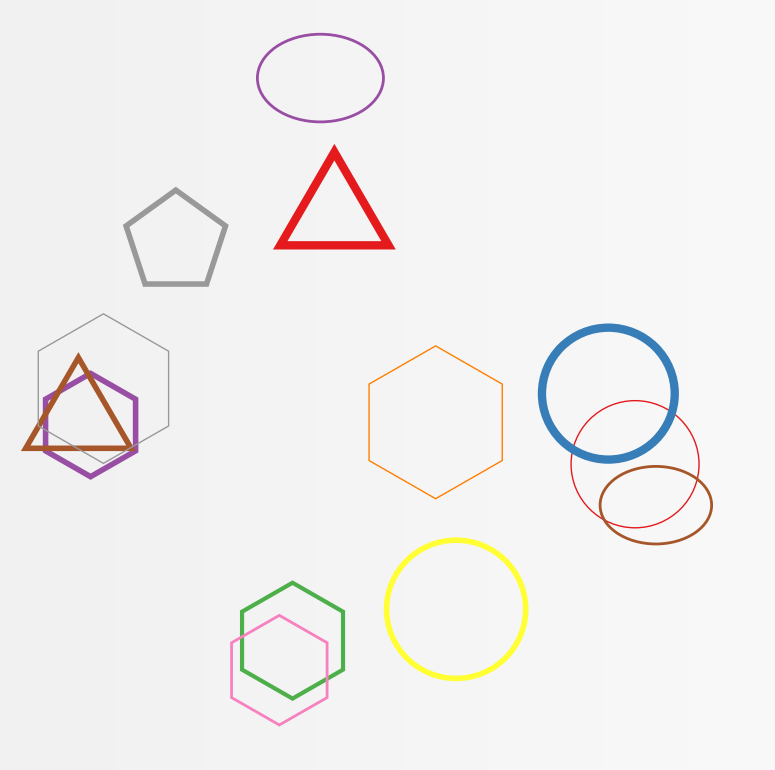[{"shape": "triangle", "thickness": 3, "radius": 0.4, "center": [0.431, 0.722]}, {"shape": "circle", "thickness": 0.5, "radius": 0.41, "center": [0.819, 0.397]}, {"shape": "circle", "thickness": 3, "radius": 0.43, "center": [0.785, 0.489]}, {"shape": "hexagon", "thickness": 1.5, "radius": 0.38, "center": [0.377, 0.168]}, {"shape": "hexagon", "thickness": 2, "radius": 0.34, "center": [0.117, 0.448]}, {"shape": "oval", "thickness": 1, "radius": 0.41, "center": [0.413, 0.899]}, {"shape": "hexagon", "thickness": 0.5, "radius": 0.5, "center": [0.562, 0.452]}, {"shape": "circle", "thickness": 2, "radius": 0.45, "center": [0.589, 0.209]}, {"shape": "oval", "thickness": 1, "radius": 0.36, "center": [0.846, 0.344]}, {"shape": "triangle", "thickness": 2, "radius": 0.39, "center": [0.101, 0.457]}, {"shape": "hexagon", "thickness": 1, "radius": 0.36, "center": [0.36, 0.13]}, {"shape": "pentagon", "thickness": 2, "radius": 0.34, "center": [0.227, 0.686]}, {"shape": "hexagon", "thickness": 0.5, "radius": 0.49, "center": [0.133, 0.495]}]